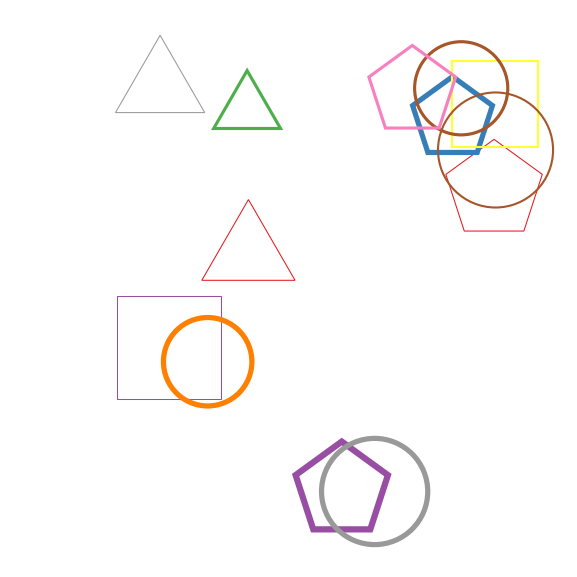[{"shape": "triangle", "thickness": 0.5, "radius": 0.47, "center": [0.43, 0.56]}, {"shape": "pentagon", "thickness": 0.5, "radius": 0.44, "center": [0.856, 0.67]}, {"shape": "pentagon", "thickness": 2.5, "radius": 0.36, "center": [0.784, 0.794]}, {"shape": "triangle", "thickness": 1.5, "radius": 0.33, "center": [0.428, 0.81]}, {"shape": "square", "thickness": 0.5, "radius": 0.45, "center": [0.293, 0.397]}, {"shape": "pentagon", "thickness": 3, "radius": 0.42, "center": [0.592, 0.15]}, {"shape": "circle", "thickness": 2.5, "radius": 0.38, "center": [0.36, 0.373]}, {"shape": "square", "thickness": 1, "radius": 0.37, "center": [0.857, 0.819]}, {"shape": "circle", "thickness": 1.5, "radius": 0.4, "center": [0.799, 0.846]}, {"shape": "circle", "thickness": 1, "radius": 0.5, "center": [0.858, 0.739]}, {"shape": "pentagon", "thickness": 1.5, "radius": 0.4, "center": [0.714, 0.841]}, {"shape": "triangle", "thickness": 0.5, "radius": 0.45, "center": [0.277, 0.849]}, {"shape": "circle", "thickness": 2.5, "radius": 0.46, "center": [0.649, 0.148]}]